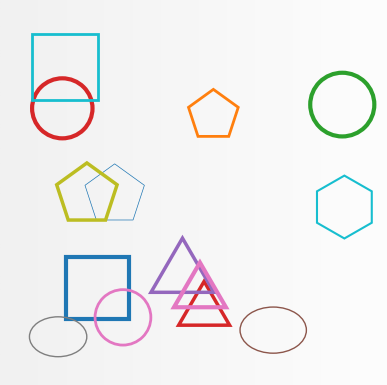[{"shape": "square", "thickness": 3, "radius": 0.4, "center": [0.252, 0.251]}, {"shape": "pentagon", "thickness": 0.5, "radius": 0.4, "center": [0.296, 0.494]}, {"shape": "pentagon", "thickness": 2, "radius": 0.34, "center": [0.551, 0.7]}, {"shape": "circle", "thickness": 3, "radius": 0.41, "center": [0.883, 0.728]}, {"shape": "triangle", "thickness": 2.5, "radius": 0.38, "center": [0.527, 0.193]}, {"shape": "circle", "thickness": 3, "radius": 0.39, "center": [0.161, 0.719]}, {"shape": "triangle", "thickness": 2.5, "radius": 0.47, "center": [0.471, 0.288]}, {"shape": "oval", "thickness": 1, "radius": 0.43, "center": [0.705, 0.143]}, {"shape": "circle", "thickness": 2, "radius": 0.36, "center": [0.317, 0.176]}, {"shape": "triangle", "thickness": 3, "radius": 0.39, "center": [0.516, 0.241]}, {"shape": "oval", "thickness": 1, "radius": 0.37, "center": [0.15, 0.125]}, {"shape": "pentagon", "thickness": 2.5, "radius": 0.41, "center": [0.224, 0.495]}, {"shape": "square", "thickness": 2, "radius": 0.43, "center": [0.167, 0.825]}, {"shape": "hexagon", "thickness": 1.5, "radius": 0.41, "center": [0.889, 0.462]}]